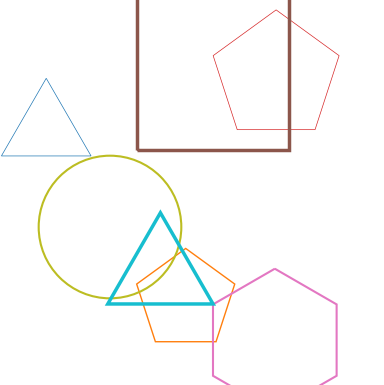[{"shape": "triangle", "thickness": 0.5, "radius": 0.67, "center": [0.12, 0.662]}, {"shape": "pentagon", "thickness": 1, "radius": 0.67, "center": [0.482, 0.221]}, {"shape": "pentagon", "thickness": 0.5, "radius": 0.86, "center": [0.717, 0.802]}, {"shape": "square", "thickness": 2.5, "radius": 0.98, "center": [0.553, 0.807]}, {"shape": "hexagon", "thickness": 1.5, "radius": 0.93, "center": [0.714, 0.117]}, {"shape": "circle", "thickness": 1.5, "radius": 0.93, "center": [0.286, 0.41]}, {"shape": "triangle", "thickness": 2.5, "radius": 0.79, "center": [0.417, 0.289]}]